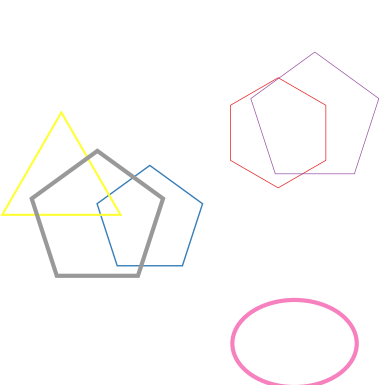[{"shape": "hexagon", "thickness": 0.5, "radius": 0.72, "center": [0.722, 0.655]}, {"shape": "pentagon", "thickness": 1, "radius": 0.72, "center": [0.389, 0.426]}, {"shape": "pentagon", "thickness": 0.5, "radius": 0.87, "center": [0.818, 0.69]}, {"shape": "triangle", "thickness": 1.5, "radius": 0.89, "center": [0.159, 0.531]}, {"shape": "oval", "thickness": 3, "radius": 0.81, "center": [0.765, 0.108]}, {"shape": "pentagon", "thickness": 3, "radius": 0.9, "center": [0.253, 0.429]}]